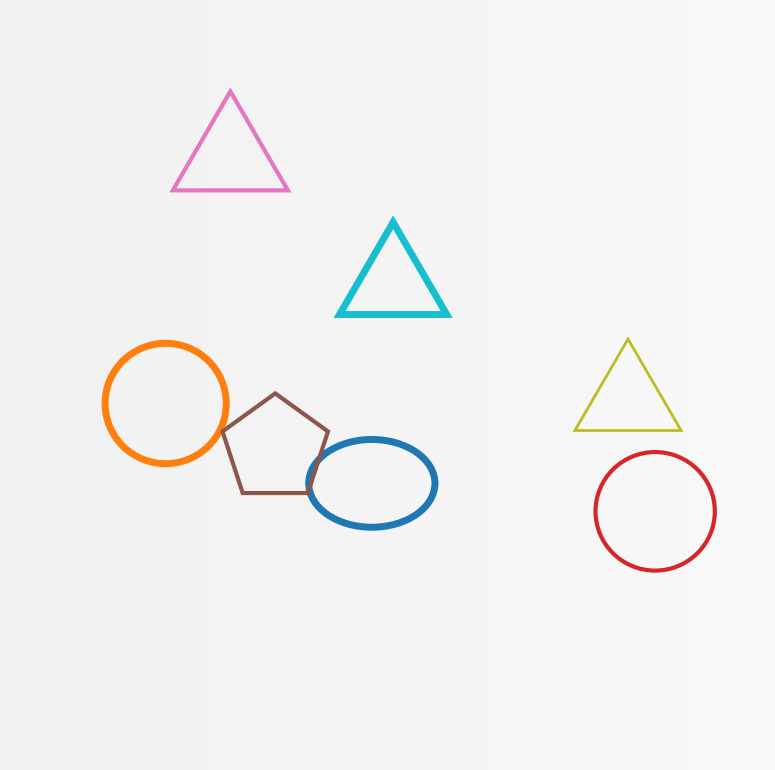[{"shape": "oval", "thickness": 2.5, "radius": 0.41, "center": [0.48, 0.372]}, {"shape": "circle", "thickness": 2.5, "radius": 0.39, "center": [0.214, 0.476]}, {"shape": "circle", "thickness": 1.5, "radius": 0.38, "center": [0.845, 0.336]}, {"shape": "pentagon", "thickness": 1.5, "radius": 0.36, "center": [0.355, 0.418]}, {"shape": "triangle", "thickness": 1.5, "radius": 0.43, "center": [0.297, 0.796]}, {"shape": "triangle", "thickness": 1, "radius": 0.4, "center": [0.81, 0.48]}, {"shape": "triangle", "thickness": 2.5, "radius": 0.4, "center": [0.507, 0.631]}]